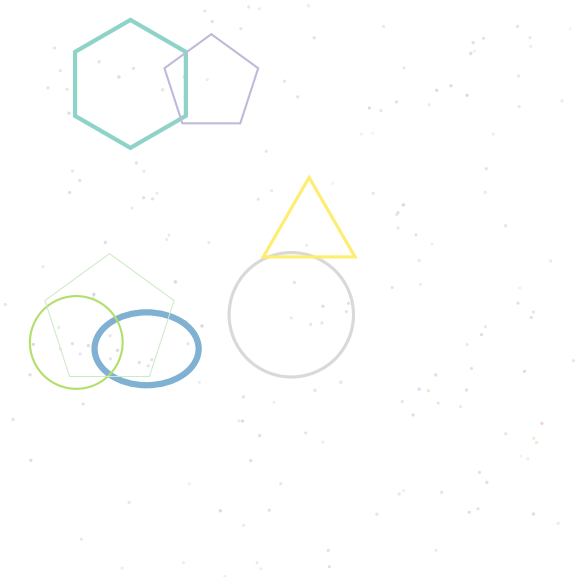[{"shape": "hexagon", "thickness": 2, "radius": 0.55, "center": [0.226, 0.854]}, {"shape": "pentagon", "thickness": 1, "radius": 0.43, "center": [0.366, 0.855]}, {"shape": "oval", "thickness": 3, "radius": 0.45, "center": [0.254, 0.395]}, {"shape": "circle", "thickness": 1, "radius": 0.4, "center": [0.132, 0.406]}, {"shape": "circle", "thickness": 1.5, "radius": 0.54, "center": [0.504, 0.454]}, {"shape": "pentagon", "thickness": 0.5, "radius": 0.59, "center": [0.19, 0.442]}, {"shape": "triangle", "thickness": 1.5, "radius": 0.46, "center": [0.535, 0.6]}]